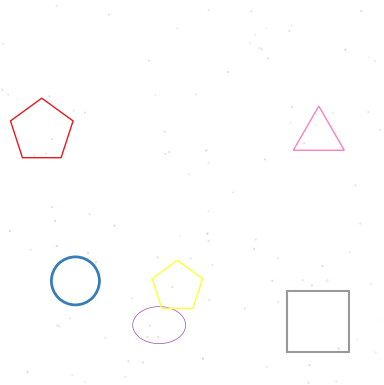[{"shape": "pentagon", "thickness": 1, "radius": 0.43, "center": [0.108, 0.66]}, {"shape": "circle", "thickness": 2, "radius": 0.31, "center": [0.196, 0.27]}, {"shape": "oval", "thickness": 0.5, "radius": 0.34, "center": [0.413, 0.156]}, {"shape": "pentagon", "thickness": 1, "radius": 0.34, "center": [0.461, 0.255]}, {"shape": "triangle", "thickness": 1, "radius": 0.38, "center": [0.828, 0.648]}, {"shape": "square", "thickness": 1.5, "radius": 0.4, "center": [0.826, 0.164]}]